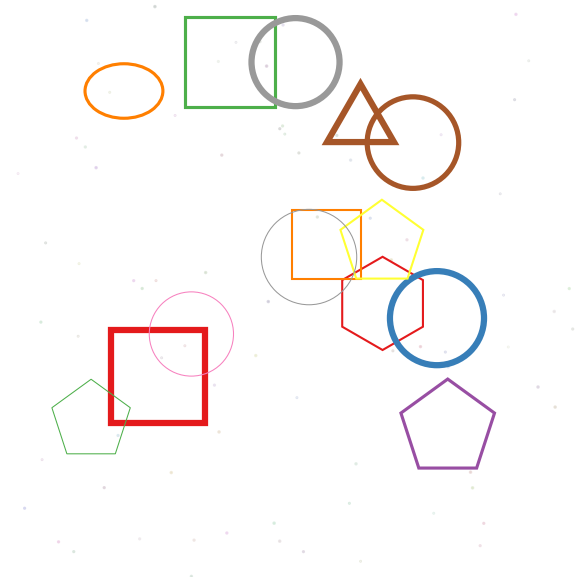[{"shape": "hexagon", "thickness": 1, "radius": 0.4, "center": [0.662, 0.474]}, {"shape": "square", "thickness": 3, "radius": 0.4, "center": [0.273, 0.347]}, {"shape": "circle", "thickness": 3, "radius": 0.41, "center": [0.757, 0.448]}, {"shape": "pentagon", "thickness": 0.5, "radius": 0.36, "center": [0.158, 0.271]}, {"shape": "square", "thickness": 1.5, "radius": 0.39, "center": [0.398, 0.891]}, {"shape": "pentagon", "thickness": 1.5, "radius": 0.43, "center": [0.775, 0.258]}, {"shape": "square", "thickness": 1, "radius": 0.3, "center": [0.565, 0.576]}, {"shape": "oval", "thickness": 1.5, "radius": 0.34, "center": [0.215, 0.842]}, {"shape": "pentagon", "thickness": 1, "radius": 0.38, "center": [0.661, 0.578]}, {"shape": "circle", "thickness": 2.5, "radius": 0.4, "center": [0.715, 0.752]}, {"shape": "triangle", "thickness": 3, "radius": 0.33, "center": [0.624, 0.787]}, {"shape": "circle", "thickness": 0.5, "radius": 0.36, "center": [0.331, 0.421]}, {"shape": "circle", "thickness": 0.5, "radius": 0.41, "center": [0.535, 0.554]}, {"shape": "circle", "thickness": 3, "radius": 0.38, "center": [0.512, 0.892]}]